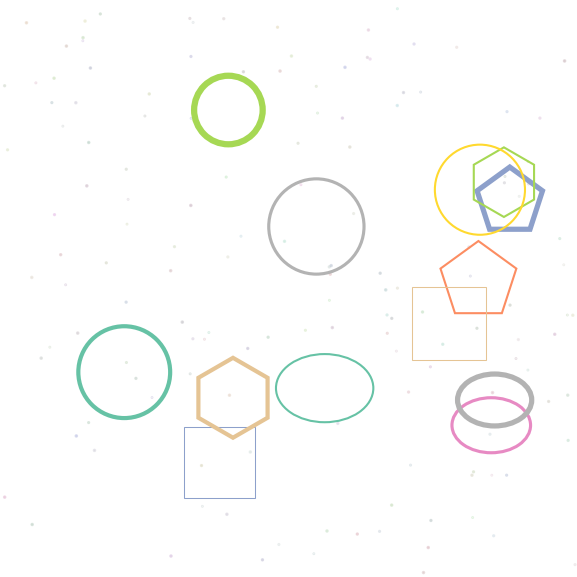[{"shape": "circle", "thickness": 2, "radius": 0.4, "center": [0.215, 0.355]}, {"shape": "oval", "thickness": 1, "radius": 0.42, "center": [0.562, 0.327]}, {"shape": "pentagon", "thickness": 1, "radius": 0.35, "center": [0.828, 0.513]}, {"shape": "pentagon", "thickness": 2.5, "radius": 0.3, "center": [0.883, 0.65]}, {"shape": "square", "thickness": 0.5, "radius": 0.31, "center": [0.38, 0.198]}, {"shape": "oval", "thickness": 1.5, "radius": 0.34, "center": [0.851, 0.263]}, {"shape": "circle", "thickness": 3, "radius": 0.3, "center": [0.395, 0.809]}, {"shape": "hexagon", "thickness": 1, "radius": 0.3, "center": [0.873, 0.684]}, {"shape": "circle", "thickness": 1, "radius": 0.39, "center": [0.831, 0.671]}, {"shape": "square", "thickness": 0.5, "radius": 0.32, "center": [0.778, 0.439]}, {"shape": "hexagon", "thickness": 2, "radius": 0.35, "center": [0.403, 0.31]}, {"shape": "oval", "thickness": 2.5, "radius": 0.32, "center": [0.857, 0.307]}, {"shape": "circle", "thickness": 1.5, "radius": 0.41, "center": [0.548, 0.607]}]